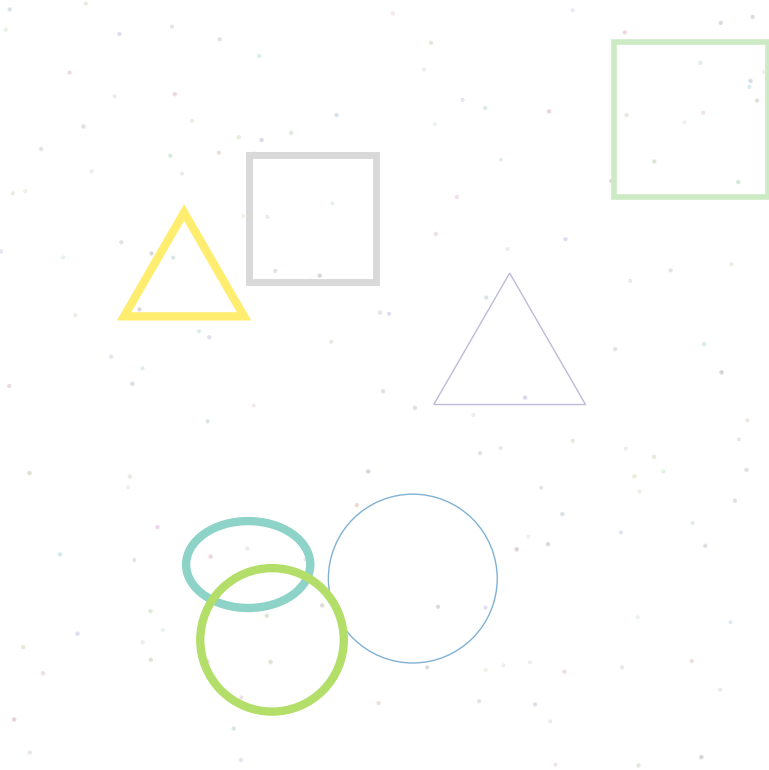[{"shape": "oval", "thickness": 3, "radius": 0.4, "center": [0.322, 0.267]}, {"shape": "triangle", "thickness": 0.5, "radius": 0.57, "center": [0.662, 0.532]}, {"shape": "circle", "thickness": 0.5, "radius": 0.55, "center": [0.536, 0.249]}, {"shape": "circle", "thickness": 3, "radius": 0.47, "center": [0.353, 0.169]}, {"shape": "square", "thickness": 2.5, "radius": 0.41, "center": [0.406, 0.716]}, {"shape": "square", "thickness": 2, "radius": 0.5, "center": [0.897, 0.845]}, {"shape": "triangle", "thickness": 3, "radius": 0.45, "center": [0.239, 0.634]}]